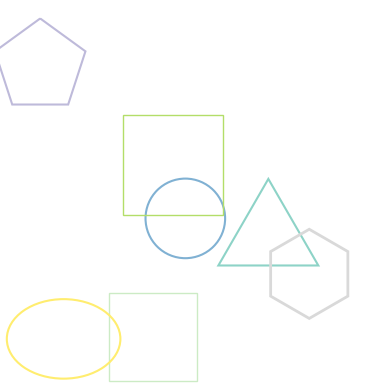[{"shape": "triangle", "thickness": 1.5, "radius": 0.75, "center": [0.697, 0.385]}, {"shape": "pentagon", "thickness": 1.5, "radius": 0.62, "center": [0.104, 0.828]}, {"shape": "circle", "thickness": 1.5, "radius": 0.52, "center": [0.481, 0.433]}, {"shape": "square", "thickness": 1, "radius": 0.65, "center": [0.451, 0.571]}, {"shape": "hexagon", "thickness": 2, "radius": 0.58, "center": [0.803, 0.289]}, {"shape": "square", "thickness": 1, "radius": 0.57, "center": [0.397, 0.125]}, {"shape": "oval", "thickness": 1.5, "radius": 0.74, "center": [0.165, 0.12]}]